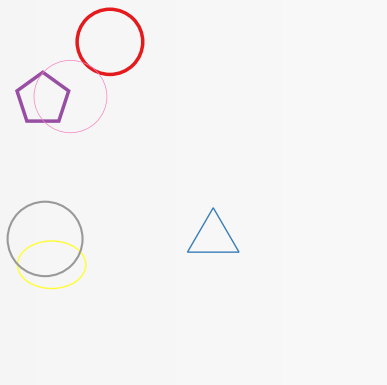[{"shape": "circle", "thickness": 2.5, "radius": 0.42, "center": [0.284, 0.891]}, {"shape": "triangle", "thickness": 1, "radius": 0.38, "center": [0.55, 0.384]}, {"shape": "pentagon", "thickness": 2.5, "radius": 0.35, "center": [0.111, 0.742]}, {"shape": "oval", "thickness": 1, "radius": 0.44, "center": [0.133, 0.312]}, {"shape": "circle", "thickness": 0.5, "radius": 0.47, "center": [0.182, 0.749]}, {"shape": "circle", "thickness": 1.5, "radius": 0.48, "center": [0.116, 0.379]}]